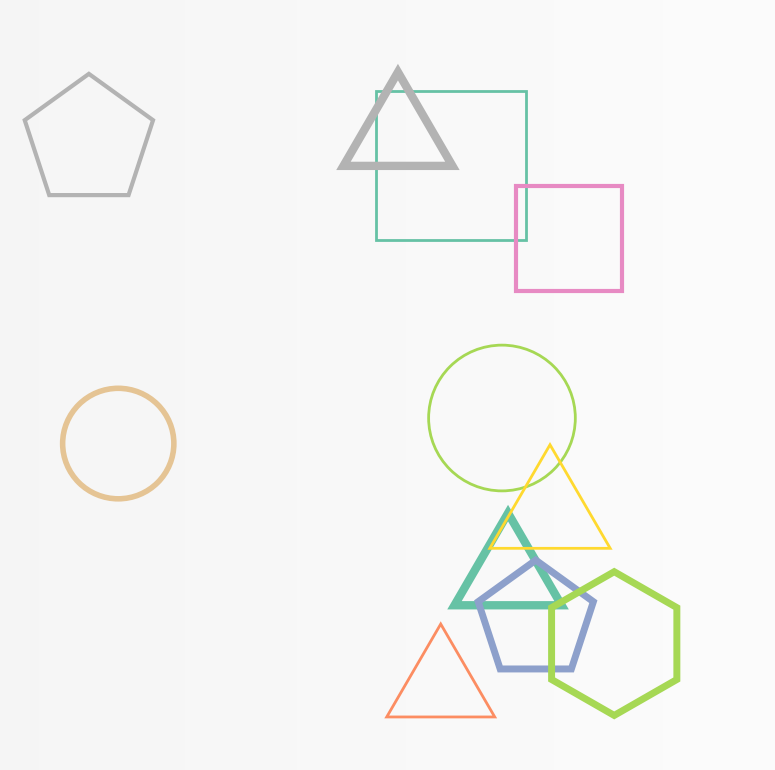[{"shape": "triangle", "thickness": 3, "radius": 0.4, "center": [0.656, 0.254]}, {"shape": "square", "thickness": 1, "radius": 0.48, "center": [0.582, 0.785]}, {"shape": "triangle", "thickness": 1, "radius": 0.4, "center": [0.569, 0.109]}, {"shape": "pentagon", "thickness": 2.5, "radius": 0.39, "center": [0.691, 0.194]}, {"shape": "square", "thickness": 1.5, "radius": 0.34, "center": [0.734, 0.69]}, {"shape": "hexagon", "thickness": 2.5, "radius": 0.47, "center": [0.793, 0.164]}, {"shape": "circle", "thickness": 1, "radius": 0.47, "center": [0.648, 0.457]}, {"shape": "triangle", "thickness": 1, "radius": 0.45, "center": [0.71, 0.333]}, {"shape": "circle", "thickness": 2, "radius": 0.36, "center": [0.153, 0.424]}, {"shape": "pentagon", "thickness": 1.5, "radius": 0.44, "center": [0.115, 0.817]}, {"shape": "triangle", "thickness": 3, "radius": 0.41, "center": [0.513, 0.825]}]